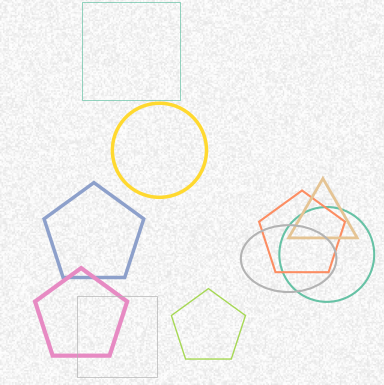[{"shape": "circle", "thickness": 1.5, "radius": 0.62, "center": [0.849, 0.339]}, {"shape": "square", "thickness": 0.5, "radius": 0.64, "center": [0.34, 0.868]}, {"shape": "pentagon", "thickness": 1.5, "radius": 0.59, "center": [0.785, 0.388]}, {"shape": "pentagon", "thickness": 2.5, "radius": 0.68, "center": [0.244, 0.389]}, {"shape": "pentagon", "thickness": 3, "radius": 0.63, "center": [0.211, 0.178]}, {"shape": "pentagon", "thickness": 1, "radius": 0.51, "center": [0.541, 0.149]}, {"shape": "circle", "thickness": 2.5, "radius": 0.61, "center": [0.414, 0.61]}, {"shape": "triangle", "thickness": 2, "radius": 0.51, "center": [0.839, 0.433]}, {"shape": "square", "thickness": 0.5, "radius": 0.52, "center": [0.303, 0.126]}, {"shape": "oval", "thickness": 1.5, "radius": 0.62, "center": [0.75, 0.328]}]